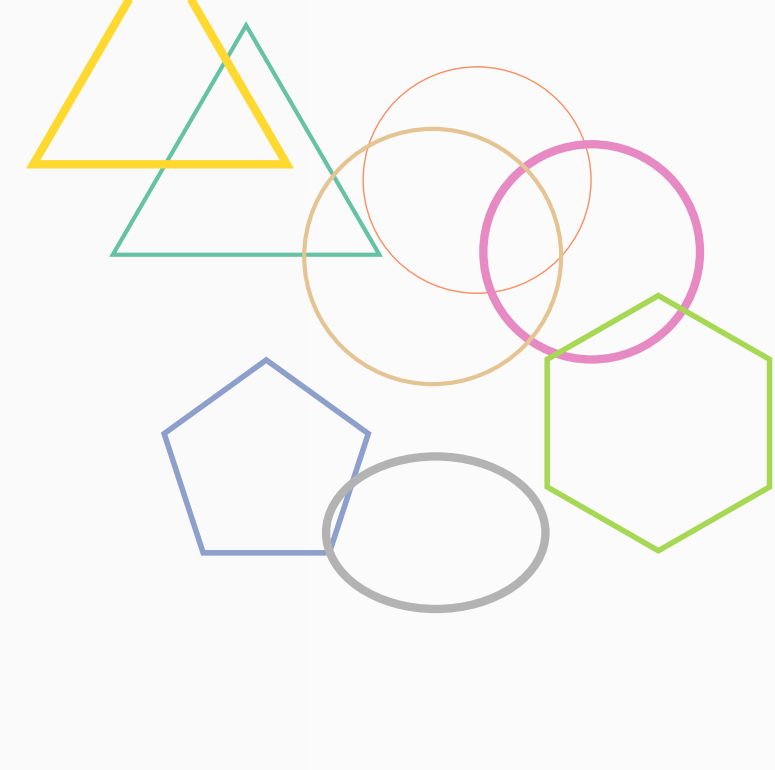[{"shape": "triangle", "thickness": 1.5, "radius": 0.99, "center": [0.318, 0.769]}, {"shape": "circle", "thickness": 0.5, "radius": 0.74, "center": [0.616, 0.766]}, {"shape": "pentagon", "thickness": 2, "radius": 0.69, "center": [0.344, 0.394]}, {"shape": "circle", "thickness": 3, "radius": 0.7, "center": [0.763, 0.673]}, {"shape": "hexagon", "thickness": 2, "radius": 0.83, "center": [0.849, 0.45]}, {"shape": "triangle", "thickness": 3, "radius": 0.94, "center": [0.207, 0.881]}, {"shape": "circle", "thickness": 1.5, "radius": 0.83, "center": [0.558, 0.667]}, {"shape": "oval", "thickness": 3, "radius": 0.71, "center": [0.562, 0.308]}]